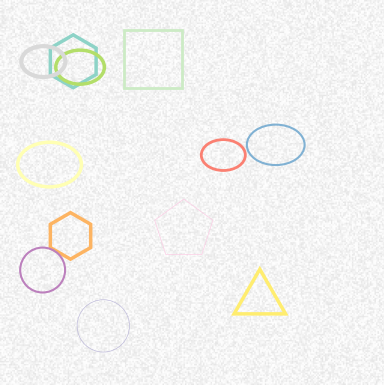[{"shape": "hexagon", "thickness": 2.5, "radius": 0.34, "center": [0.19, 0.841]}, {"shape": "oval", "thickness": 2.5, "radius": 0.41, "center": [0.129, 0.573]}, {"shape": "circle", "thickness": 0.5, "radius": 0.34, "center": [0.268, 0.154]}, {"shape": "oval", "thickness": 2, "radius": 0.29, "center": [0.58, 0.597]}, {"shape": "oval", "thickness": 1.5, "radius": 0.38, "center": [0.716, 0.624]}, {"shape": "hexagon", "thickness": 2.5, "radius": 0.3, "center": [0.183, 0.387]}, {"shape": "oval", "thickness": 2.5, "radius": 0.32, "center": [0.208, 0.826]}, {"shape": "pentagon", "thickness": 0.5, "radius": 0.4, "center": [0.477, 0.403]}, {"shape": "oval", "thickness": 3, "radius": 0.29, "center": [0.113, 0.84]}, {"shape": "circle", "thickness": 1.5, "radius": 0.29, "center": [0.111, 0.299]}, {"shape": "square", "thickness": 2, "radius": 0.38, "center": [0.397, 0.847]}, {"shape": "triangle", "thickness": 2.5, "radius": 0.39, "center": [0.675, 0.223]}]